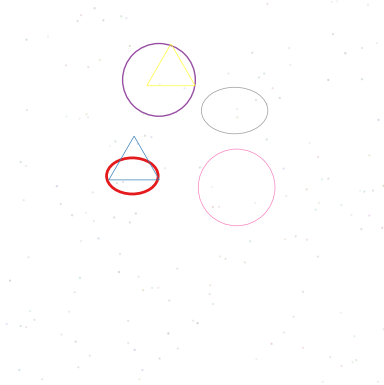[{"shape": "oval", "thickness": 2, "radius": 0.33, "center": [0.344, 0.543]}, {"shape": "triangle", "thickness": 0.5, "radius": 0.38, "center": [0.348, 0.571]}, {"shape": "circle", "thickness": 1, "radius": 0.47, "center": [0.413, 0.793]}, {"shape": "triangle", "thickness": 0.5, "radius": 0.36, "center": [0.444, 0.814]}, {"shape": "circle", "thickness": 0.5, "radius": 0.5, "center": [0.615, 0.513]}, {"shape": "oval", "thickness": 0.5, "radius": 0.43, "center": [0.609, 0.713]}]